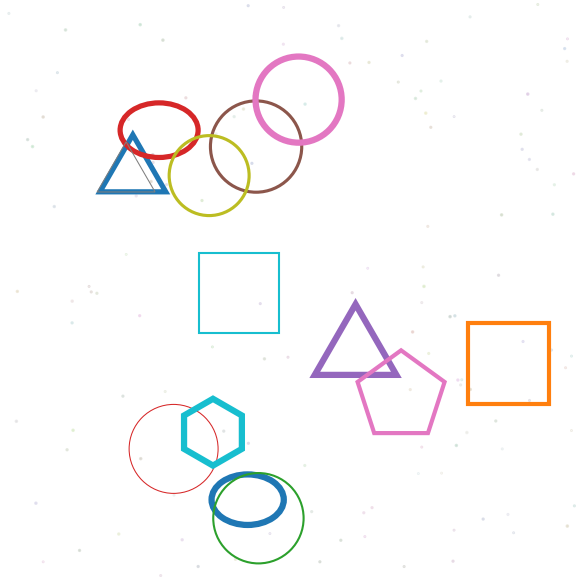[{"shape": "oval", "thickness": 3, "radius": 0.31, "center": [0.429, 0.134]}, {"shape": "triangle", "thickness": 2.5, "radius": 0.33, "center": [0.23, 0.7]}, {"shape": "square", "thickness": 2, "radius": 0.35, "center": [0.881, 0.37]}, {"shape": "circle", "thickness": 1, "radius": 0.39, "center": [0.447, 0.102]}, {"shape": "oval", "thickness": 2.5, "radius": 0.34, "center": [0.276, 0.774]}, {"shape": "circle", "thickness": 0.5, "radius": 0.39, "center": [0.301, 0.222]}, {"shape": "triangle", "thickness": 3, "radius": 0.41, "center": [0.616, 0.391]}, {"shape": "circle", "thickness": 1.5, "radius": 0.4, "center": [0.443, 0.745]}, {"shape": "pentagon", "thickness": 2, "radius": 0.4, "center": [0.695, 0.313]}, {"shape": "circle", "thickness": 3, "radius": 0.37, "center": [0.517, 0.827]}, {"shape": "triangle", "thickness": 0.5, "radius": 0.29, "center": [0.218, 0.696]}, {"shape": "circle", "thickness": 1.5, "radius": 0.35, "center": [0.362, 0.695]}, {"shape": "hexagon", "thickness": 3, "radius": 0.29, "center": [0.369, 0.251]}, {"shape": "square", "thickness": 1, "radius": 0.35, "center": [0.414, 0.492]}]